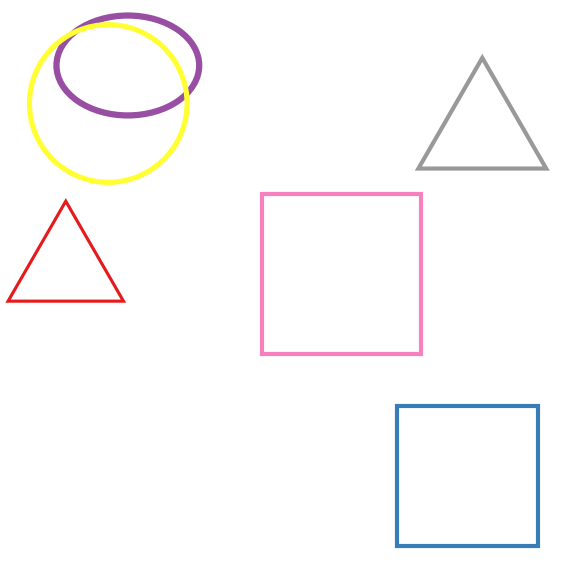[{"shape": "triangle", "thickness": 1.5, "radius": 0.58, "center": [0.114, 0.535]}, {"shape": "square", "thickness": 2, "radius": 0.61, "center": [0.81, 0.175]}, {"shape": "oval", "thickness": 3, "radius": 0.62, "center": [0.221, 0.886]}, {"shape": "circle", "thickness": 2.5, "radius": 0.68, "center": [0.187, 0.82]}, {"shape": "square", "thickness": 2, "radius": 0.69, "center": [0.591, 0.525]}, {"shape": "triangle", "thickness": 2, "radius": 0.64, "center": [0.835, 0.771]}]